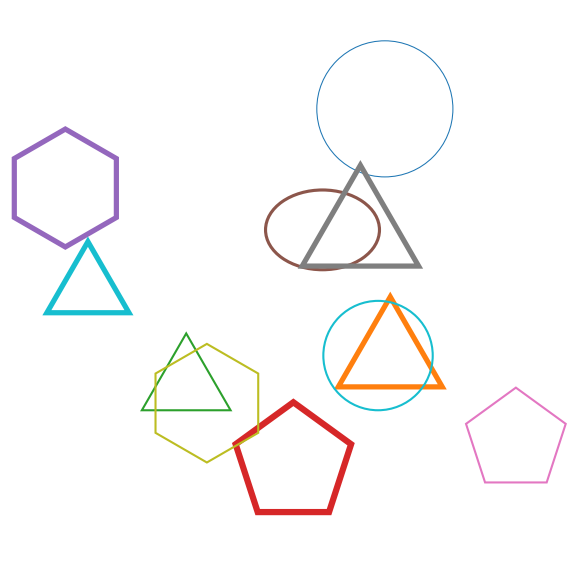[{"shape": "circle", "thickness": 0.5, "radius": 0.59, "center": [0.666, 0.811]}, {"shape": "triangle", "thickness": 2.5, "radius": 0.52, "center": [0.676, 0.381]}, {"shape": "triangle", "thickness": 1, "radius": 0.44, "center": [0.322, 0.333]}, {"shape": "pentagon", "thickness": 3, "radius": 0.53, "center": [0.508, 0.197]}, {"shape": "hexagon", "thickness": 2.5, "radius": 0.51, "center": [0.113, 0.674]}, {"shape": "oval", "thickness": 1.5, "radius": 0.49, "center": [0.558, 0.601]}, {"shape": "pentagon", "thickness": 1, "radius": 0.45, "center": [0.893, 0.237]}, {"shape": "triangle", "thickness": 2.5, "radius": 0.58, "center": [0.624, 0.597]}, {"shape": "hexagon", "thickness": 1, "radius": 0.51, "center": [0.358, 0.301]}, {"shape": "circle", "thickness": 1, "radius": 0.47, "center": [0.655, 0.383]}, {"shape": "triangle", "thickness": 2.5, "radius": 0.41, "center": [0.152, 0.499]}]